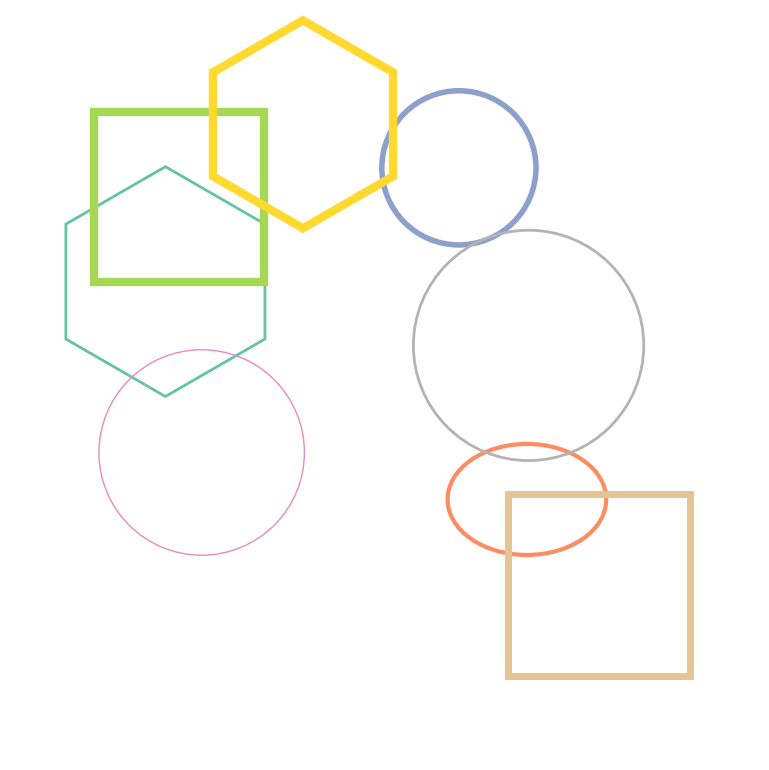[{"shape": "hexagon", "thickness": 1, "radius": 0.75, "center": [0.215, 0.634]}, {"shape": "oval", "thickness": 1.5, "radius": 0.52, "center": [0.684, 0.351]}, {"shape": "circle", "thickness": 2, "radius": 0.5, "center": [0.596, 0.782]}, {"shape": "circle", "thickness": 0.5, "radius": 0.67, "center": [0.262, 0.412]}, {"shape": "square", "thickness": 3, "radius": 0.55, "center": [0.232, 0.744]}, {"shape": "hexagon", "thickness": 3, "radius": 0.68, "center": [0.393, 0.839]}, {"shape": "square", "thickness": 2.5, "radius": 0.59, "center": [0.778, 0.241]}, {"shape": "circle", "thickness": 1, "radius": 0.75, "center": [0.686, 0.551]}]